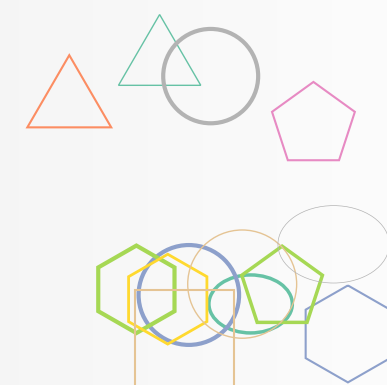[{"shape": "triangle", "thickness": 1, "radius": 0.61, "center": [0.412, 0.84]}, {"shape": "oval", "thickness": 2.5, "radius": 0.54, "center": [0.647, 0.211]}, {"shape": "triangle", "thickness": 1.5, "radius": 0.62, "center": [0.179, 0.732]}, {"shape": "circle", "thickness": 3, "radius": 0.65, "center": [0.487, 0.234]}, {"shape": "hexagon", "thickness": 1.5, "radius": 0.63, "center": [0.898, 0.133]}, {"shape": "pentagon", "thickness": 1.5, "radius": 0.56, "center": [0.809, 0.675]}, {"shape": "pentagon", "thickness": 2.5, "radius": 0.55, "center": [0.728, 0.251]}, {"shape": "hexagon", "thickness": 3, "radius": 0.57, "center": [0.352, 0.249]}, {"shape": "hexagon", "thickness": 2, "radius": 0.58, "center": [0.433, 0.223]}, {"shape": "square", "thickness": 1.5, "radius": 0.64, "center": [0.476, 0.119]}, {"shape": "circle", "thickness": 1, "radius": 0.7, "center": [0.625, 0.262]}, {"shape": "oval", "thickness": 0.5, "radius": 0.72, "center": [0.861, 0.365]}, {"shape": "circle", "thickness": 3, "radius": 0.61, "center": [0.544, 0.802]}]